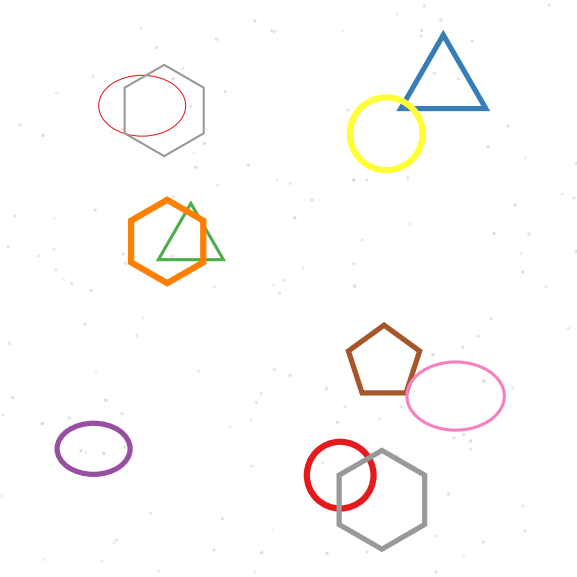[{"shape": "oval", "thickness": 0.5, "radius": 0.38, "center": [0.246, 0.816]}, {"shape": "circle", "thickness": 3, "radius": 0.29, "center": [0.589, 0.176]}, {"shape": "triangle", "thickness": 2.5, "radius": 0.42, "center": [0.768, 0.854]}, {"shape": "triangle", "thickness": 1.5, "radius": 0.32, "center": [0.331, 0.582]}, {"shape": "oval", "thickness": 2.5, "radius": 0.32, "center": [0.162, 0.222]}, {"shape": "hexagon", "thickness": 3, "radius": 0.36, "center": [0.289, 0.581]}, {"shape": "circle", "thickness": 3, "radius": 0.32, "center": [0.669, 0.767]}, {"shape": "pentagon", "thickness": 2.5, "radius": 0.32, "center": [0.665, 0.371]}, {"shape": "oval", "thickness": 1.5, "radius": 0.42, "center": [0.789, 0.313]}, {"shape": "hexagon", "thickness": 1, "radius": 0.4, "center": [0.284, 0.808]}, {"shape": "hexagon", "thickness": 2.5, "radius": 0.43, "center": [0.661, 0.134]}]